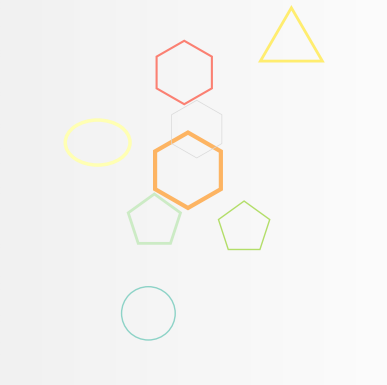[{"shape": "circle", "thickness": 1, "radius": 0.35, "center": [0.383, 0.186]}, {"shape": "oval", "thickness": 2.5, "radius": 0.42, "center": [0.252, 0.63]}, {"shape": "hexagon", "thickness": 1.5, "radius": 0.41, "center": [0.475, 0.812]}, {"shape": "hexagon", "thickness": 3, "radius": 0.49, "center": [0.485, 0.558]}, {"shape": "pentagon", "thickness": 1, "radius": 0.35, "center": [0.63, 0.408]}, {"shape": "hexagon", "thickness": 0.5, "radius": 0.37, "center": [0.508, 0.665]}, {"shape": "pentagon", "thickness": 2, "radius": 0.35, "center": [0.398, 0.425]}, {"shape": "triangle", "thickness": 2, "radius": 0.46, "center": [0.752, 0.887]}]